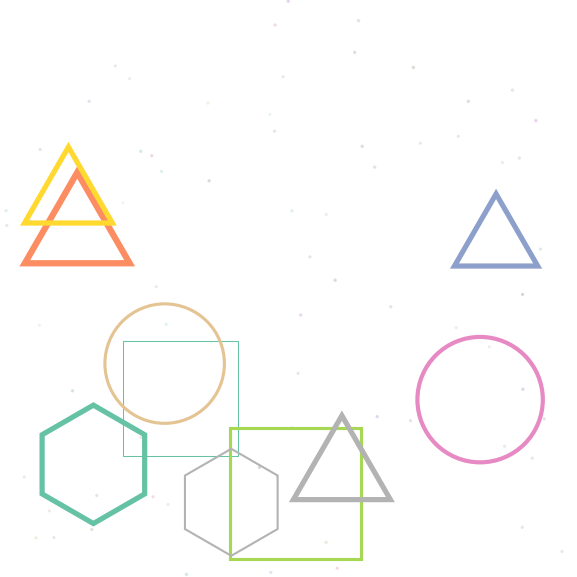[{"shape": "hexagon", "thickness": 2.5, "radius": 0.51, "center": [0.162, 0.195]}, {"shape": "square", "thickness": 0.5, "radius": 0.5, "center": [0.312, 0.309]}, {"shape": "triangle", "thickness": 3, "radius": 0.52, "center": [0.134, 0.596]}, {"shape": "triangle", "thickness": 2.5, "radius": 0.42, "center": [0.859, 0.58]}, {"shape": "circle", "thickness": 2, "radius": 0.54, "center": [0.831, 0.307]}, {"shape": "square", "thickness": 1.5, "radius": 0.57, "center": [0.512, 0.145]}, {"shape": "triangle", "thickness": 2.5, "radius": 0.44, "center": [0.118, 0.657]}, {"shape": "circle", "thickness": 1.5, "radius": 0.52, "center": [0.285, 0.37]}, {"shape": "hexagon", "thickness": 1, "radius": 0.46, "center": [0.4, 0.129]}, {"shape": "triangle", "thickness": 2.5, "radius": 0.48, "center": [0.592, 0.182]}]